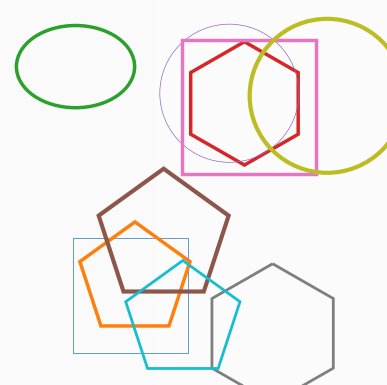[{"shape": "square", "thickness": 0.5, "radius": 0.75, "center": [0.337, 0.233]}, {"shape": "pentagon", "thickness": 2.5, "radius": 0.75, "center": [0.348, 0.274]}, {"shape": "oval", "thickness": 2.5, "radius": 0.76, "center": [0.195, 0.827]}, {"shape": "hexagon", "thickness": 2.5, "radius": 0.8, "center": [0.631, 0.731]}, {"shape": "circle", "thickness": 0.5, "radius": 0.9, "center": [0.592, 0.758]}, {"shape": "pentagon", "thickness": 3, "radius": 0.88, "center": [0.422, 0.385]}, {"shape": "square", "thickness": 2.5, "radius": 0.87, "center": [0.642, 0.722]}, {"shape": "hexagon", "thickness": 2, "radius": 0.9, "center": [0.704, 0.134]}, {"shape": "circle", "thickness": 3, "radius": 1.0, "center": [0.844, 0.751]}, {"shape": "pentagon", "thickness": 2, "radius": 0.78, "center": [0.472, 0.168]}]